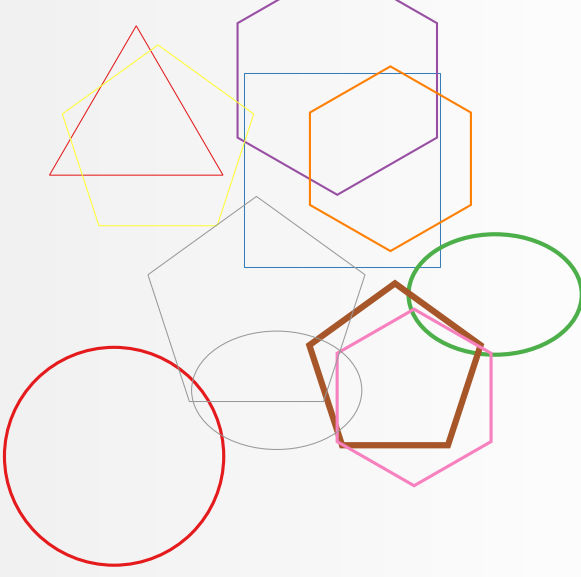[{"shape": "triangle", "thickness": 0.5, "radius": 0.86, "center": [0.234, 0.782]}, {"shape": "circle", "thickness": 1.5, "radius": 0.94, "center": [0.196, 0.209]}, {"shape": "square", "thickness": 0.5, "radius": 0.84, "center": [0.589, 0.705]}, {"shape": "oval", "thickness": 2, "radius": 0.75, "center": [0.852, 0.489]}, {"shape": "hexagon", "thickness": 1, "radius": 0.99, "center": [0.58, 0.86]}, {"shape": "hexagon", "thickness": 1, "radius": 0.8, "center": [0.672, 0.724]}, {"shape": "pentagon", "thickness": 0.5, "radius": 0.87, "center": [0.272, 0.748]}, {"shape": "pentagon", "thickness": 3, "radius": 0.77, "center": [0.68, 0.353]}, {"shape": "hexagon", "thickness": 1.5, "radius": 0.76, "center": [0.712, 0.311]}, {"shape": "pentagon", "thickness": 0.5, "radius": 0.98, "center": [0.441, 0.463]}, {"shape": "oval", "thickness": 0.5, "radius": 0.73, "center": [0.476, 0.323]}]